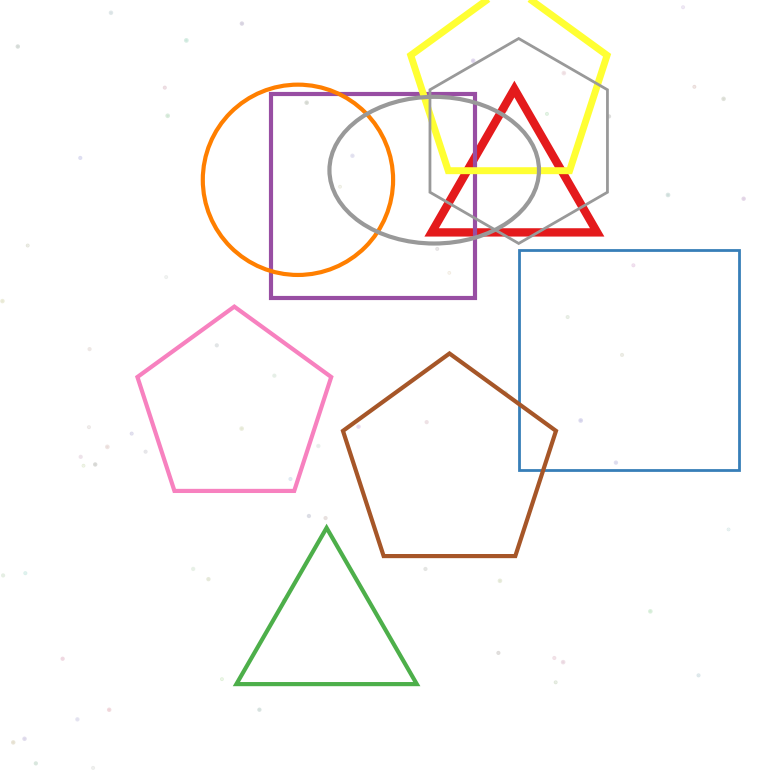[{"shape": "triangle", "thickness": 3, "radius": 0.62, "center": [0.668, 0.76]}, {"shape": "square", "thickness": 1, "radius": 0.71, "center": [0.817, 0.533]}, {"shape": "triangle", "thickness": 1.5, "radius": 0.68, "center": [0.424, 0.179]}, {"shape": "square", "thickness": 1.5, "radius": 0.66, "center": [0.484, 0.746]}, {"shape": "circle", "thickness": 1.5, "radius": 0.62, "center": [0.387, 0.766]}, {"shape": "pentagon", "thickness": 2.5, "radius": 0.67, "center": [0.661, 0.887]}, {"shape": "pentagon", "thickness": 1.5, "radius": 0.73, "center": [0.584, 0.395]}, {"shape": "pentagon", "thickness": 1.5, "radius": 0.66, "center": [0.304, 0.469]}, {"shape": "oval", "thickness": 1.5, "radius": 0.68, "center": [0.564, 0.779]}, {"shape": "hexagon", "thickness": 1, "radius": 0.67, "center": [0.674, 0.817]}]